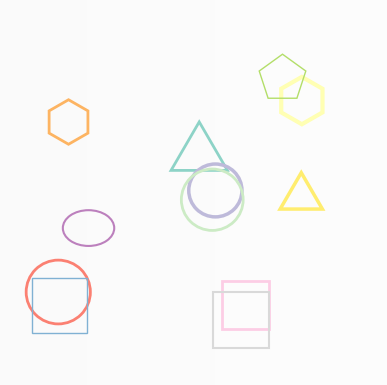[{"shape": "triangle", "thickness": 2, "radius": 0.42, "center": [0.514, 0.599]}, {"shape": "hexagon", "thickness": 3, "radius": 0.31, "center": [0.779, 0.739]}, {"shape": "circle", "thickness": 2.5, "radius": 0.34, "center": [0.556, 0.505]}, {"shape": "circle", "thickness": 2, "radius": 0.41, "center": [0.15, 0.242]}, {"shape": "square", "thickness": 1, "radius": 0.36, "center": [0.153, 0.207]}, {"shape": "hexagon", "thickness": 2, "radius": 0.29, "center": [0.177, 0.683]}, {"shape": "pentagon", "thickness": 1, "radius": 0.32, "center": [0.729, 0.796]}, {"shape": "square", "thickness": 2, "radius": 0.31, "center": [0.634, 0.208]}, {"shape": "square", "thickness": 1.5, "radius": 0.36, "center": [0.622, 0.169]}, {"shape": "oval", "thickness": 1.5, "radius": 0.33, "center": [0.228, 0.408]}, {"shape": "circle", "thickness": 2, "radius": 0.4, "center": [0.548, 0.481]}, {"shape": "triangle", "thickness": 2.5, "radius": 0.31, "center": [0.777, 0.488]}]